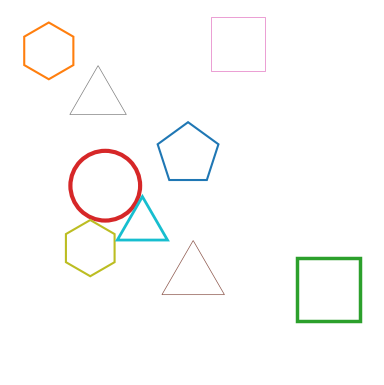[{"shape": "pentagon", "thickness": 1.5, "radius": 0.42, "center": [0.488, 0.6]}, {"shape": "hexagon", "thickness": 1.5, "radius": 0.37, "center": [0.127, 0.868]}, {"shape": "square", "thickness": 2.5, "radius": 0.41, "center": [0.853, 0.248]}, {"shape": "circle", "thickness": 3, "radius": 0.45, "center": [0.273, 0.518]}, {"shape": "triangle", "thickness": 0.5, "radius": 0.47, "center": [0.502, 0.282]}, {"shape": "square", "thickness": 0.5, "radius": 0.35, "center": [0.619, 0.886]}, {"shape": "triangle", "thickness": 0.5, "radius": 0.42, "center": [0.255, 0.745]}, {"shape": "hexagon", "thickness": 1.5, "radius": 0.36, "center": [0.234, 0.356]}, {"shape": "triangle", "thickness": 2, "radius": 0.38, "center": [0.37, 0.414]}]